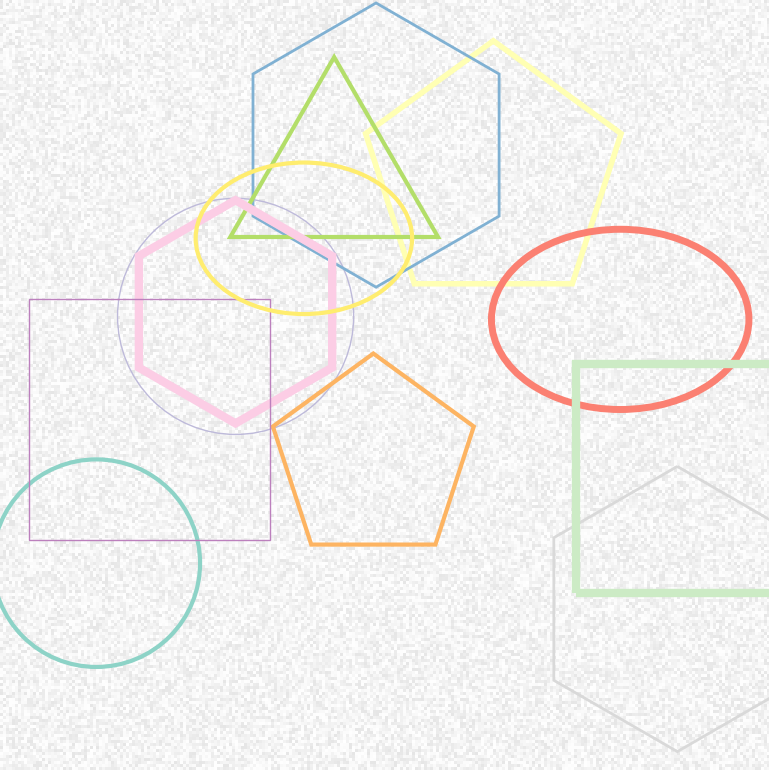[{"shape": "circle", "thickness": 1.5, "radius": 0.67, "center": [0.125, 0.269]}, {"shape": "pentagon", "thickness": 2, "radius": 0.87, "center": [0.641, 0.773]}, {"shape": "circle", "thickness": 0.5, "radius": 0.77, "center": [0.306, 0.589]}, {"shape": "oval", "thickness": 2.5, "radius": 0.84, "center": [0.805, 0.585]}, {"shape": "hexagon", "thickness": 1, "radius": 0.92, "center": [0.488, 0.812]}, {"shape": "pentagon", "thickness": 1.5, "radius": 0.69, "center": [0.485, 0.404]}, {"shape": "triangle", "thickness": 1.5, "radius": 0.78, "center": [0.434, 0.77]}, {"shape": "hexagon", "thickness": 3, "radius": 0.72, "center": [0.306, 0.595]}, {"shape": "hexagon", "thickness": 1, "radius": 0.93, "center": [0.88, 0.209]}, {"shape": "square", "thickness": 0.5, "radius": 0.78, "center": [0.194, 0.455]}, {"shape": "square", "thickness": 3, "radius": 0.74, "center": [0.897, 0.378]}, {"shape": "oval", "thickness": 1.5, "radius": 0.7, "center": [0.395, 0.691]}]